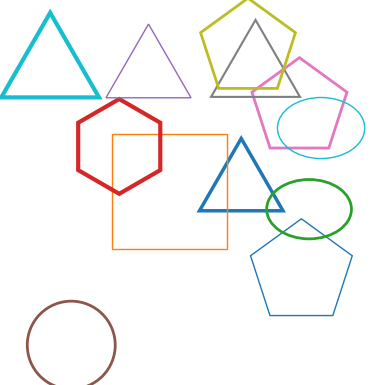[{"shape": "triangle", "thickness": 2.5, "radius": 0.63, "center": [0.627, 0.515]}, {"shape": "pentagon", "thickness": 1, "radius": 0.69, "center": [0.783, 0.293]}, {"shape": "square", "thickness": 1, "radius": 0.75, "center": [0.44, 0.504]}, {"shape": "oval", "thickness": 2, "radius": 0.55, "center": [0.803, 0.457]}, {"shape": "hexagon", "thickness": 3, "radius": 0.62, "center": [0.31, 0.62]}, {"shape": "triangle", "thickness": 1, "radius": 0.64, "center": [0.386, 0.81]}, {"shape": "circle", "thickness": 2, "radius": 0.57, "center": [0.185, 0.104]}, {"shape": "pentagon", "thickness": 2, "radius": 0.65, "center": [0.778, 0.72]}, {"shape": "triangle", "thickness": 1.5, "radius": 0.67, "center": [0.664, 0.815]}, {"shape": "pentagon", "thickness": 2, "radius": 0.65, "center": [0.644, 0.875]}, {"shape": "triangle", "thickness": 3, "radius": 0.73, "center": [0.13, 0.82]}, {"shape": "oval", "thickness": 1, "radius": 0.57, "center": [0.834, 0.667]}]